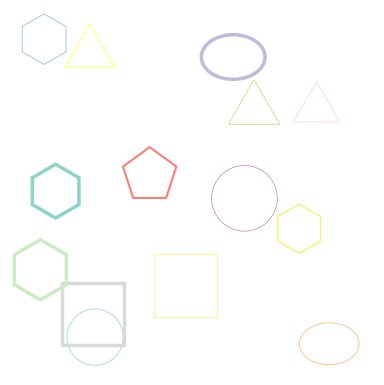[{"shape": "hexagon", "thickness": 2.5, "radius": 0.35, "center": [0.145, 0.503]}, {"shape": "circle", "thickness": 0.5, "radius": 0.37, "center": [0.247, 0.124]}, {"shape": "triangle", "thickness": 1.5, "radius": 0.37, "center": [0.233, 0.863]}, {"shape": "oval", "thickness": 2.5, "radius": 0.41, "center": [0.606, 0.852]}, {"shape": "pentagon", "thickness": 1.5, "radius": 0.36, "center": [0.389, 0.545]}, {"shape": "hexagon", "thickness": 0.5, "radius": 0.33, "center": [0.115, 0.898]}, {"shape": "oval", "thickness": 0.5, "radius": 0.39, "center": [0.855, 0.107]}, {"shape": "triangle", "thickness": 0.5, "radius": 0.39, "center": [0.66, 0.716]}, {"shape": "triangle", "thickness": 0.5, "radius": 0.35, "center": [0.822, 0.718]}, {"shape": "square", "thickness": 2.5, "radius": 0.4, "center": [0.242, 0.185]}, {"shape": "circle", "thickness": 0.5, "radius": 0.43, "center": [0.635, 0.485]}, {"shape": "hexagon", "thickness": 2.5, "radius": 0.39, "center": [0.105, 0.299]}, {"shape": "square", "thickness": 0.5, "radius": 0.41, "center": [0.483, 0.258]}, {"shape": "hexagon", "thickness": 1, "radius": 0.32, "center": [0.777, 0.406]}]